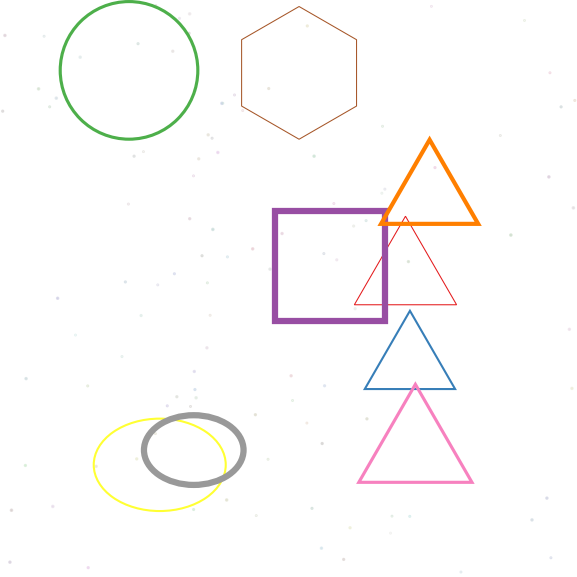[{"shape": "triangle", "thickness": 0.5, "radius": 0.51, "center": [0.702, 0.523]}, {"shape": "triangle", "thickness": 1, "radius": 0.45, "center": [0.71, 0.371]}, {"shape": "circle", "thickness": 1.5, "radius": 0.6, "center": [0.223, 0.877]}, {"shape": "square", "thickness": 3, "radius": 0.48, "center": [0.572, 0.538]}, {"shape": "triangle", "thickness": 2, "radius": 0.49, "center": [0.744, 0.66]}, {"shape": "oval", "thickness": 1, "radius": 0.57, "center": [0.277, 0.194]}, {"shape": "hexagon", "thickness": 0.5, "radius": 0.57, "center": [0.518, 0.873]}, {"shape": "triangle", "thickness": 1.5, "radius": 0.57, "center": [0.719, 0.221]}, {"shape": "oval", "thickness": 3, "radius": 0.43, "center": [0.336, 0.22]}]